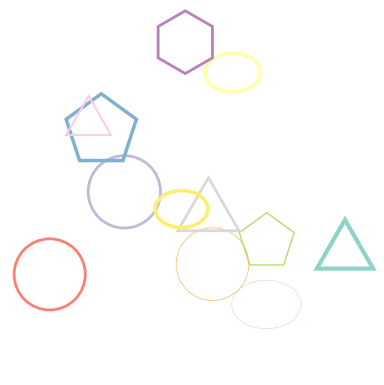[{"shape": "triangle", "thickness": 3, "radius": 0.42, "center": [0.896, 0.345]}, {"shape": "oval", "thickness": 3, "radius": 0.36, "center": [0.604, 0.812]}, {"shape": "circle", "thickness": 2, "radius": 0.47, "center": [0.323, 0.502]}, {"shape": "circle", "thickness": 2, "radius": 0.46, "center": [0.129, 0.287]}, {"shape": "pentagon", "thickness": 2.5, "radius": 0.48, "center": [0.263, 0.661]}, {"shape": "circle", "thickness": 0.5, "radius": 0.47, "center": [0.552, 0.314]}, {"shape": "pentagon", "thickness": 1, "radius": 0.37, "center": [0.693, 0.372]}, {"shape": "triangle", "thickness": 1.5, "radius": 0.34, "center": [0.23, 0.683]}, {"shape": "triangle", "thickness": 2, "radius": 0.46, "center": [0.541, 0.447]}, {"shape": "hexagon", "thickness": 2, "radius": 0.41, "center": [0.481, 0.89]}, {"shape": "oval", "thickness": 0.5, "radius": 0.45, "center": [0.692, 0.209]}, {"shape": "oval", "thickness": 2.5, "radius": 0.34, "center": [0.471, 0.457]}]